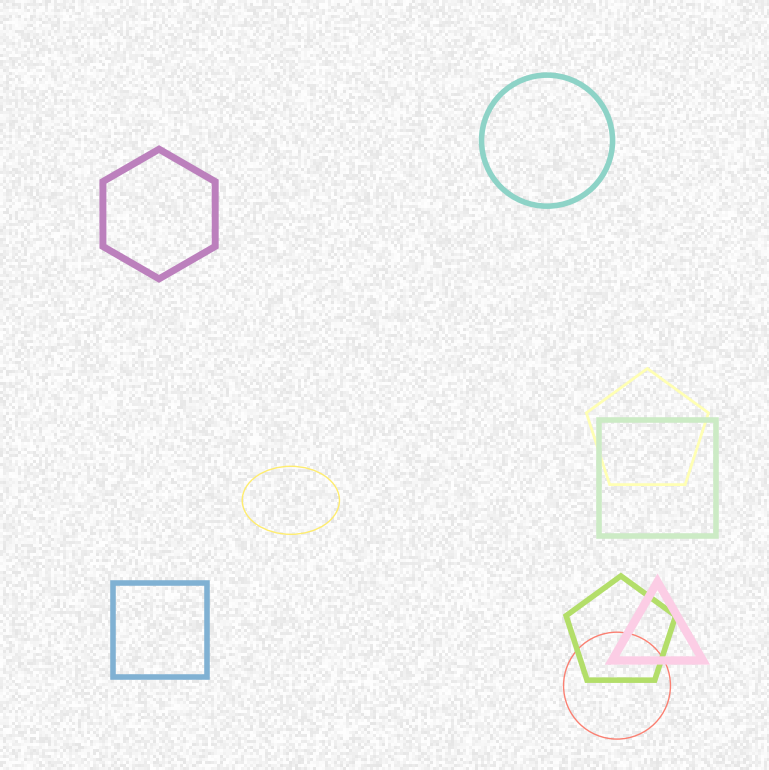[{"shape": "circle", "thickness": 2, "radius": 0.43, "center": [0.71, 0.817]}, {"shape": "pentagon", "thickness": 1, "radius": 0.42, "center": [0.841, 0.438]}, {"shape": "circle", "thickness": 0.5, "radius": 0.35, "center": [0.801, 0.11]}, {"shape": "square", "thickness": 2, "radius": 0.31, "center": [0.208, 0.182]}, {"shape": "pentagon", "thickness": 2, "radius": 0.37, "center": [0.806, 0.177]}, {"shape": "triangle", "thickness": 3, "radius": 0.34, "center": [0.854, 0.176]}, {"shape": "hexagon", "thickness": 2.5, "radius": 0.42, "center": [0.207, 0.722]}, {"shape": "square", "thickness": 2, "radius": 0.38, "center": [0.854, 0.379]}, {"shape": "oval", "thickness": 0.5, "radius": 0.32, "center": [0.378, 0.35]}]